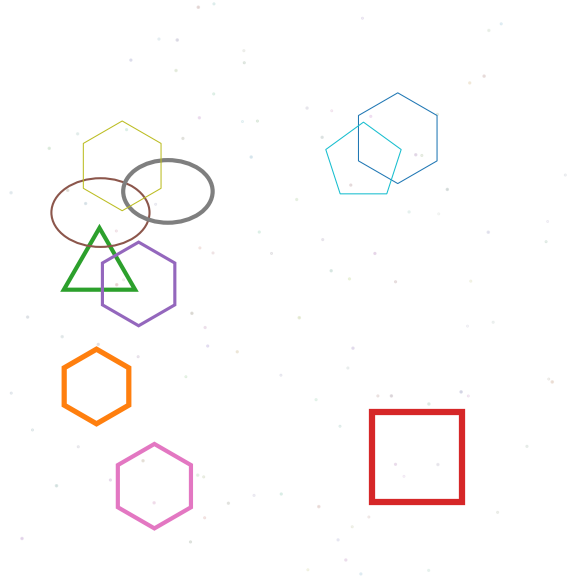[{"shape": "hexagon", "thickness": 0.5, "radius": 0.39, "center": [0.689, 0.76]}, {"shape": "hexagon", "thickness": 2.5, "radius": 0.32, "center": [0.167, 0.33]}, {"shape": "triangle", "thickness": 2, "radius": 0.36, "center": [0.172, 0.533]}, {"shape": "square", "thickness": 3, "radius": 0.39, "center": [0.723, 0.208]}, {"shape": "hexagon", "thickness": 1.5, "radius": 0.36, "center": [0.24, 0.507]}, {"shape": "oval", "thickness": 1, "radius": 0.42, "center": [0.174, 0.631]}, {"shape": "hexagon", "thickness": 2, "radius": 0.37, "center": [0.267, 0.157]}, {"shape": "oval", "thickness": 2, "radius": 0.39, "center": [0.291, 0.668]}, {"shape": "hexagon", "thickness": 0.5, "radius": 0.39, "center": [0.212, 0.712]}, {"shape": "pentagon", "thickness": 0.5, "radius": 0.34, "center": [0.629, 0.719]}]